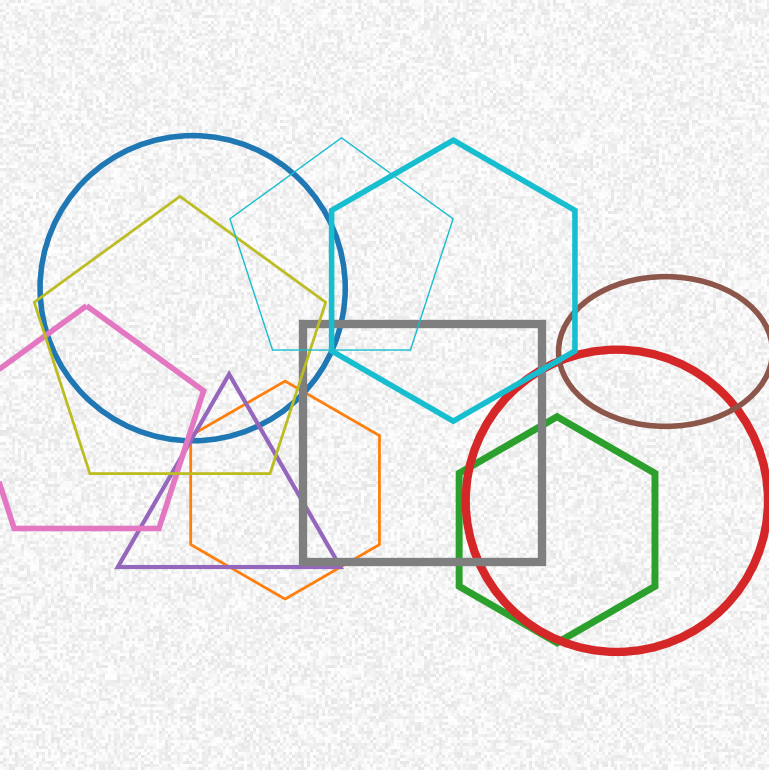[{"shape": "circle", "thickness": 2, "radius": 0.99, "center": [0.25, 0.626]}, {"shape": "hexagon", "thickness": 1, "radius": 0.71, "center": [0.37, 0.364]}, {"shape": "hexagon", "thickness": 2.5, "radius": 0.73, "center": [0.723, 0.312]}, {"shape": "circle", "thickness": 3, "radius": 0.98, "center": [0.801, 0.35]}, {"shape": "triangle", "thickness": 1.5, "radius": 0.83, "center": [0.298, 0.347]}, {"shape": "oval", "thickness": 2, "radius": 0.69, "center": [0.864, 0.544]}, {"shape": "pentagon", "thickness": 2, "radius": 0.8, "center": [0.112, 0.443]}, {"shape": "square", "thickness": 3, "radius": 0.77, "center": [0.549, 0.425]}, {"shape": "pentagon", "thickness": 1, "radius": 0.99, "center": [0.234, 0.546]}, {"shape": "hexagon", "thickness": 2, "radius": 0.91, "center": [0.589, 0.635]}, {"shape": "pentagon", "thickness": 0.5, "radius": 0.76, "center": [0.443, 0.669]}]